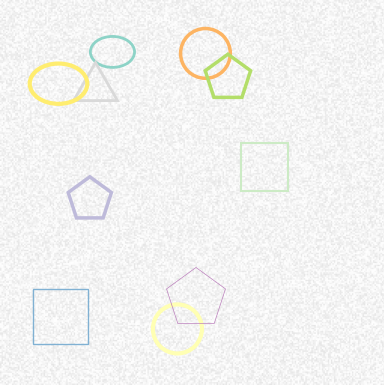[{"shape": "oval", "thickness": 2, "radius": 0.29, "center": [0.292, 0.865]}, {"shape": "circle", "thickness": 3, "radius": 0.32, "center": [0.461, 0.146]}, {"shape": "pentagon", "thickness": 2.5, "radius": 0.3, "center": [0.233, 0.482]}, {"shape": "square", "thickness": 1, "radius": 0.36, "center": [0.156, 0.178]}, {"shape": "circle", "thickness": 2.5, "radius": 0.32, "center": [0.534, 0.861]}, {"shape": "pentagon", "thickness": 2.5, "radius": 0.31, "center": [0.592, 0.797]}, {"shape": "triangle", "thickness": 2, "radius": 0.33, "center": [0.248, 0.772]}, {"shape": "pentagon", "thickness": 0.5, "radius": 0.4, "center": [0.509, 0.225]}, {"shape": "square", "thickness": 1.5, "radius": 0.31, "center": [0.687, 0.567]}, {"shape": "oval", "thickness": 3, "radius": 0.37, "center": [0.152, 0.783]}]